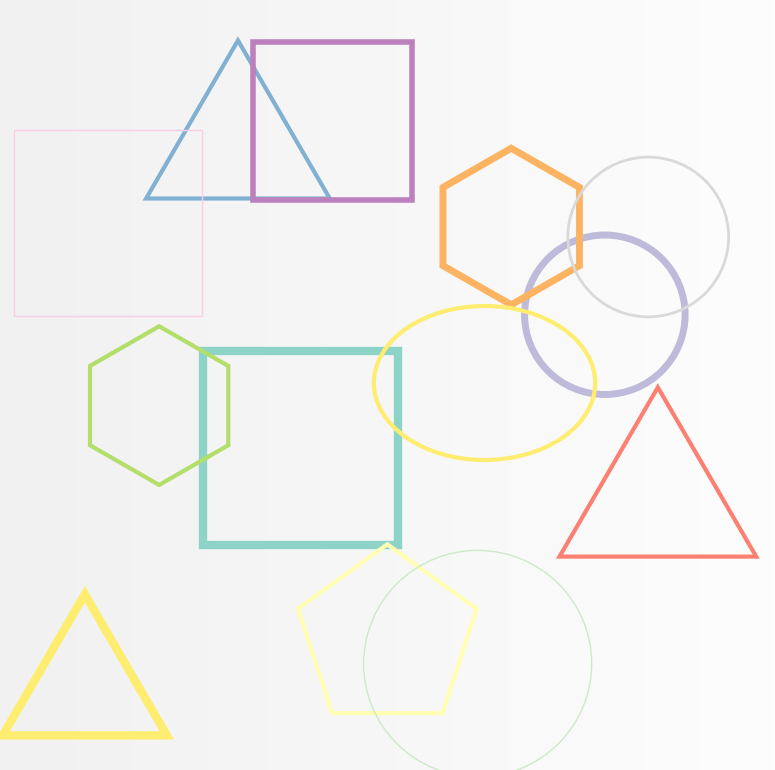[{"shape": "square", "thickness": 3, "radius": 0.63, "center": [0.387, 0.419]}, {"shape": "pentagon", "thickness": 1.5, "radius": 0.61, "center": [0.5, 0.172]}, {"shape": "circle", "thickness": 2.5, "radius": 0.52, "center": [0.78, 0.591]}, {"shape": "triangle", "thickness": 1.5, "radius": 0.73, "center": [0.849, 0.35]}, {"shape": "triangle", "thickness": 1.5, "radius": 0.68, "center": [0.307, 0.811]}, {"shape": "hexagon", "thickness": 2.5, "radius": 0.51, "center": [0.66, 0.706]}, {"shape": "hexagon", "thickness": 1.5, "radius": 0.52, "center": [0.205, 0.473]}, {"shape": "square", "thickness": 0.5, "radius": 0.61, "center": [0.139, 0.71]}, {"shape": "circle", "thickness": 1, "radius": 0.52, "center": [0.836, 0.692]}, {"shape": "square", "thickness": 2, "radius": 0.51, "center": [0.429, 0.843]}, {"shape": "circle", "thickness": 0.5, "radius": 0.74, "center": [0.616, 0.138]}, {"shape": "oval", "thickness": 1.5, "radius": 0.71, "center": [0.625, 0.503]}, {"shape": "triangle", "thickness": 3, "radius": 0.61, "center": [0.109, 0.106]}]